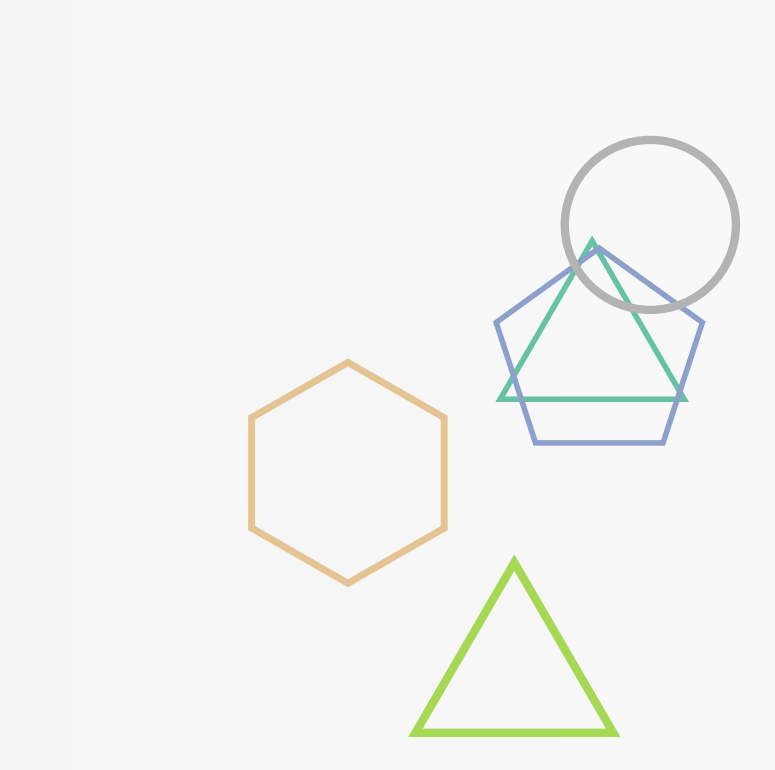[{"shape": "triangle", "thickness": 2, "radius": 0.69, "center": [0.764, 0.55]}, {"shape": "pentagon", "thickness": 2, "radius": 0.7, "center": [0.773, 0.538]}, {"shape": "triangle", "thickness": 3, "radius": 0.74, "center": [0.664, 0.122]}, {"shape": "hexagon", "thickness": 2.5, "radius": 0.72, "center": [0.449, 0.386]}, {"shape": "circle", "thickness": 3, "radius": 0.55, "center": [0.839, 0.708]}]